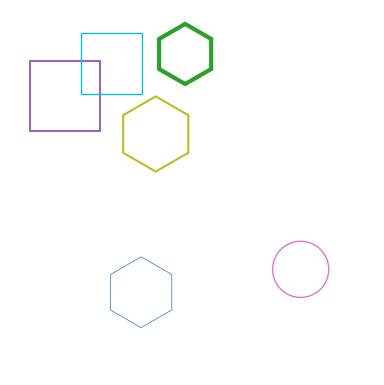[{"shape": "hexagon", "thickness": 0.5, "radius": 0.46, "center": [0.367, 0.241]}, {"shape": "hexagon", "thickness": 3, "radius": 0.39, "center": [0.481, 0.86]}, {"shape": "square", "thickness": 1.5, "radius": 0.46, "center": [0.169, 0.75]}, {"shape": "circle", "thickness": 1, "radius": 0.36, "center": [0.781, 0.3]}, {"shape": "hexagon", "thickness": 1.5, "radius": 0.49, "center": [0.405, 0.652]}, {"shape": "square", "thickness": 1, "radius": 0.4, "center": [0.289, 0.834]}]